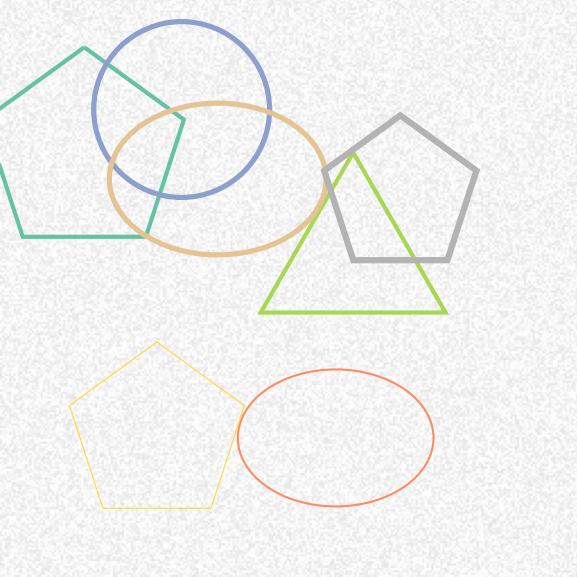[{"shape": "pentagon", "thickness": 2, "radius": 0.91, "center": [0.146, 0.736]}, {"shape": "oval", "thickness": 1, "radius": 0.85, "center": [0.581, 0.241]}, {"shape": "circle", "thickness": 2.5, "radius": 0.76, "center": [0.315, 0.809]}, {"shape": "triangle", "thickness": 2, "radius": 0.92, "center": [0.612, 0.55]}, {"shape": "pentagon", "thickness": 0.5, "radius": 0.8, "center": [0.272, 0.248]}, {"shape": "oval", "thickness": 2.5, "radius": 0.94, "center": [0.377, 0.689]}, {"shape": "pentagon", "thickness": 3, "radius": 0.69, "center": [0.693, 0.661]}]